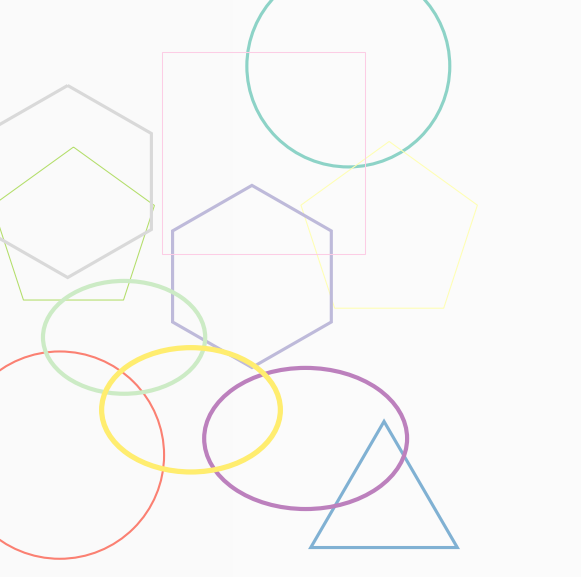[{"shape": "circle", "thickness": 1.5, "radius": 0.87, "center": [0.599, 0.885]}, {"shape": "pentagon", "thickness": 0.5, "radius": 0.8, "center": [0.67, 0.595]}, {"shape": "hexagon", "thickness": 1.5, "radius": 0.79, "center": [0.433, 0.52]}, {"shape": "circle", "thickness": 1, "radius": 0.9, "center": [0.103, 0.211]}, {"shape": "triangle", "thickness": 1.5, "radius": 0.73, "center": [0.661, 0.124]}, {"shape": "pentagon", "thickness": 0.5, "radius": 0.73, "center": [0.126, 0.598]}, {"shape": "square", "thickness": 0.5, "radius": 0.87, "center": [0.453, 0.734]}, {"shape": "hexagon", "thickness": 1.5, "radius": 0.83, "center": [0.116, 0.685]}, {"shape": "oval", "thickness": 2, "radius": 0.87, "center": [0.526, 0.24]}, {"shape": "oval", "thickness": 2, "radius": 0.7, "center": [0.213, 0.415]}, {"shape": "oval", "thickness": 2.5, "radius": 0.77, "center": [0.329, 0.29]}]